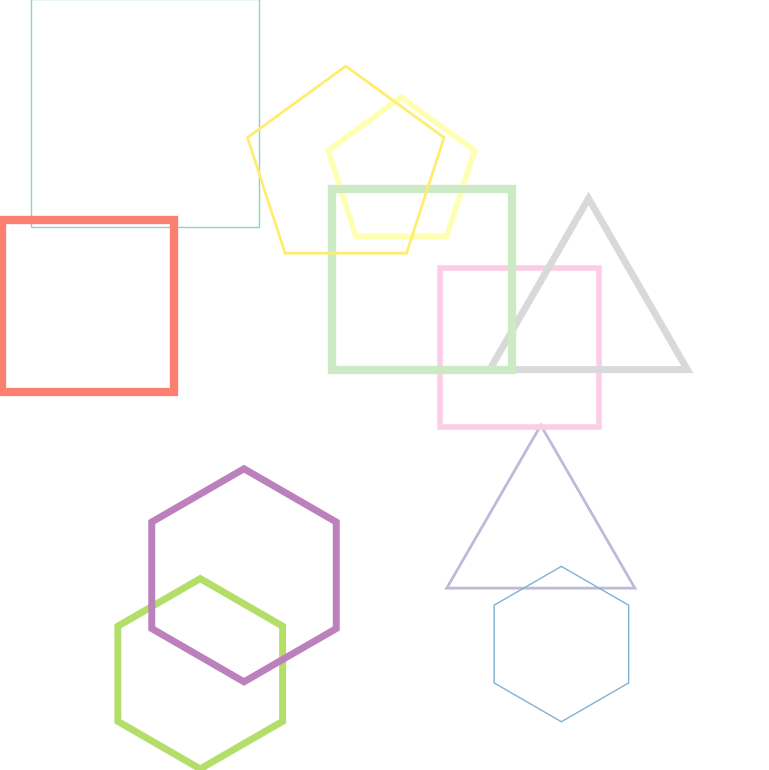[{"shape": "square", "thickness": 0.5, "radius": 0.74, "center": [0.189, 0.853]}, {"shape": "pentagon", "thickness": 2, "radius": 0.5, "center": [0.521, 0.774]}, {"shape": "triangle", "thickness": 1, "radius": 0.71, "center": [0.702, 0.307]}, {"shape": "square", "thickness": 3, "radius": 0.56, "center": [0.114, 0.602]}, {"shape": "hexagon", "thickness": 0.5, "radius": 0.5, "center": [0.729, 0.164]}, {"shape": "hexagon", "thickness": 2.5, "radius": 0.62, "center": [0.26, 0.125]}, {"shape": "square", "thickness": 2, "radius": 0.52, "center": [0.675, 0.548]}, {"shape": "triangle", "thickness": 2.5, "radius": 0.74, "center": [0.764, 0.594]}, {"shape": "hexagon", "thickness": 2.5, "radius": 0.69, "center": [0.317, 0.253]}, {"shape": "square", "thickness": 3, "radius": 0.59, "center": [0.548, 0.637]}, {"shape": "pentagon", "thickness": 1, "radius": 0.67, "center": [0.449, 0.78]}]